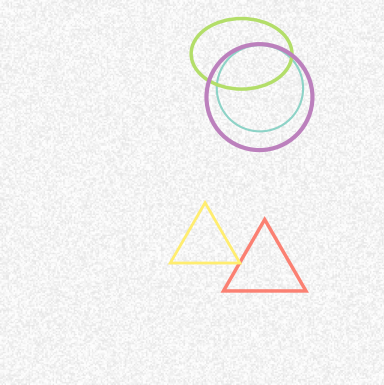[{"shape": "circle", "thickness": 1.5, "radius": 0.56, "center": [0.675, 0.771]}, {"shape": "triangle", "thickness": 2.5, "radius": 0.62, "center": [0.688, 0.306]}, {"shape": "oval", "thickness": 2.5, "radius": 0.65, "center": [0.627, 0.86]}, {"shape": "circle", "thickness": 3, "radius": 0.69, "center": [0.674, 0.748]}, {"shape": "triangle", "thickness": 2, "radius": 0.52, "center": [0.533, 0.369]}]